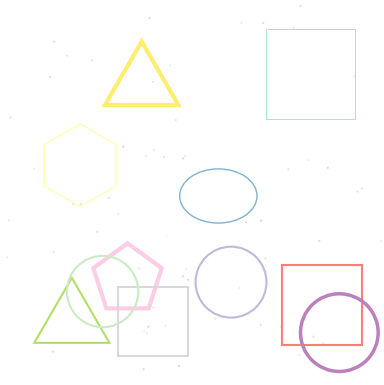[{"shape": "square", "thickness": 0.5, "radius": 0.58, "center": [0.806, 0.808]}, {"shape": "hexagon", "thickness": 1, "radius": 0.54, "center": [0.208, 0.571]}, {"shape": "circle", "thickness": 1.5, "radius": 0.46, "center": [0.6, 0.267]}, {"shape": "square", "thickness": 1.5, "radius": 0.52, "center": [0.837, 0.207]}, {"shape": "oval", "thickness": 1, "radius": 0.5, "center": [0.567, 0.491]}, {"shape": "triangle", "thickness": 1.5, "radius": 0.56, "center": [0.187, 0.166]}, {"shape": "pentagon", "thickness": 3, "radius": 0.47, "center": [0.331, 0.275]}, {"shape": "square", "thickness": 1.5, "radius": 0.45, "center": [0.397, 0.165]}, {"shape": "circle", "thickness": 2.5, "radius": 0.5, "center": [0.881, 0.136]}, {"shape": "circle", "thickness": 1.5, "radius": 0.46, "center": [0.267, 0.243]}, {"shape": "triangle", "thickness": 3, "radius": 0.55, "center": [0.368, 0.782]}]